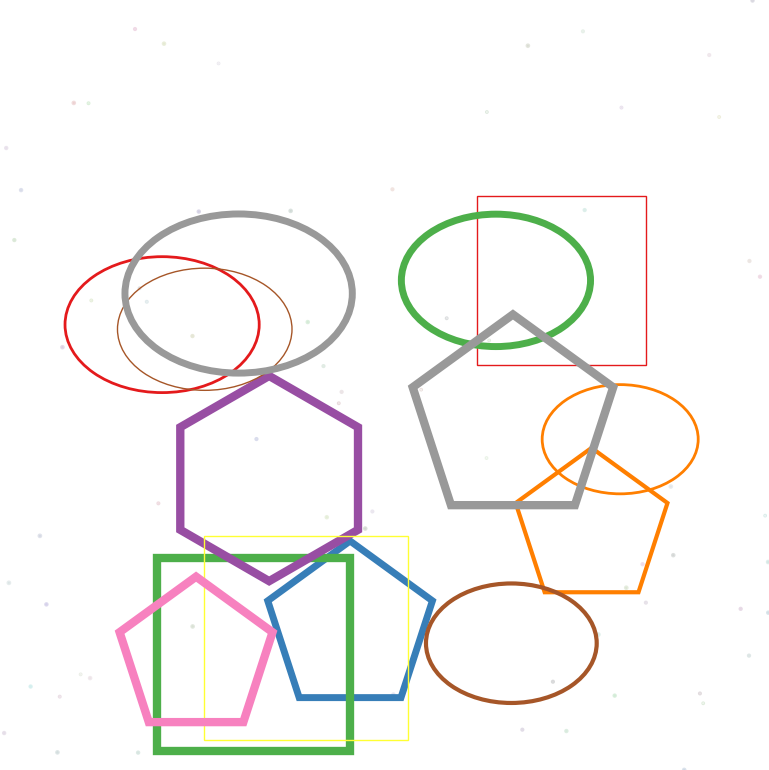[{"shape": "square", "thickness": 0.5, "radius": 0.55, "center": [0.729, 0.636]}, {"shape": "oval", "thickness": 1, "radius": 0.63, "center": [0.211, 0.578]}, {"shape": "pentagon", "thickness": 2.5, "radius": 0.56, "center": [0.455, 0.185]}, {"shape": "square", "thickness": 3, "radius": 0.63, "center": [0.33, 0.15]}, {"shape": "oval", "thickness": 2.5, "radius": 0.61, "center": [0.644, 0.636]}, {"shape": "hexagon", "thickness": 3, "radius": 0.67, "center": [0.35, 0.379]}, {"shape": "pentagon", "thickness": 1.5, "radius": 0.52, "center": [0.768, 0.315]}, {"shape": "oval", "thickness": 1, "radius": 0.51, "center": [0.805, 0.43]}, {"shape": "square", "thickness": 0.5, "radius": 0.66, "center": [0.398, 0.171]}, {"shape": "oval", "thickness": 0.5, "radius": 0.57, "center": [0.266, 0.572]}, {"shape": "oval", "thickness": 1.5, "radius": 0.55, "center": [0.664, 0.165]}, {"shape": "pentagon", "thickness": 3, "radius": 0.52, "center": [0.255, 0.147]}, {"shape": "oval", "thickness": 2.5, "radius": 0.74, "center": [0.31, 0.619]}, {"shape": "pentagon", "thickness": 3, "radius": 0.68, "center": [0.666, 0.455]}]